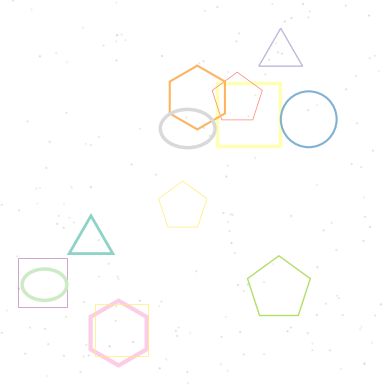[{"shape": "triangle", "thickness": 2, "radius": 0.33, "center": [0.236, 0.374]}, {"shape": "square", "thickness": 2.5, "radius": 0.41, "center": [0.645, 0.702]}, {"shape": "triangle", "thickness": 1, "radius": 0.33, "center": [0.729, 0.861]}, {"shape": "pentagon", "thickness": 0.5, "radius": 0.34, "center": [0.616, 0.744]}, {"shape": "circle", "thickness": 1.5, "radius": 0.36, "center": [0.802, 0.69]}, {"shape": "hexagon", "thickness": 1.5, "radius": 0.41, "center": [0.513, 0.747]}, {"shape": "pentagon", "thickness": 1, "radius": 0.43, "center": [0.724, 0.25]}, {"shape": "hexagon", "thickness": 3, "radius": 0.42, "center": [0.308, 0.135]}, {"shape": "oval", "thickness": 2.5, "radius": 0.36, "center": [0.487, 0.666]}, {"shape": "square", "thickness": 0.5, "radius": 0.32, "center": [0.11, 0.267]}, {"shape": "oval", "thickness": 2.5, "radius": 0.29, "center": [0.116, 0.261]}, {"shape": "square", "thickness": 0.5, "radius": 0.34, "center": [0.316, 0.143]}, {"shape": "pentagon", "thickness": 0.5, "radius": 0.33, "center": [0.475, 0.464]}]